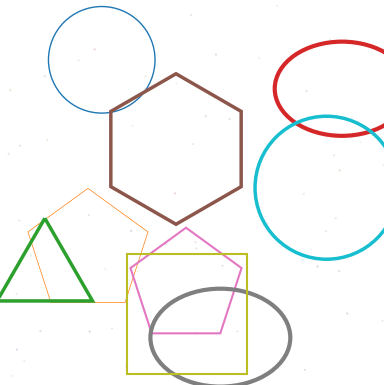[{"shape": "circle", "thickness": 1, "radius": 0.69, "center": [0.264, 0.845]}, {"shape": "pentagon", "thickness": 0.5, "radius": 0.82, "center": [0.228, 0.347]}, {"shape": "triangle", "thickness": 2.5, "radius": 0.72, "center": [0.116, 0.29]}, {"shape": "oval", "thickness": 3, "radius": 0.87, "center": [0.888, 0.77]}, {"shape": "hexagon", "thickness": 2.5, "radius": 0.98, "center": [0.457, 0.613]}, {"shape": "pentagon", "thickness": 1.5, "radius": 0.76, "center": [0.483, 0.257]}, {"shape": "oval", "thickness": 3, "radius": 0.91, "center": [0.572, 0.123]}, {"shape": "square", "thickness": 1.5, "radius": 0.78, "center": [0.485, 0.183]}, {"shape": "circle", "thickness": 2.5, "radius": 0.93, "center": [0.848, 0.512]}]